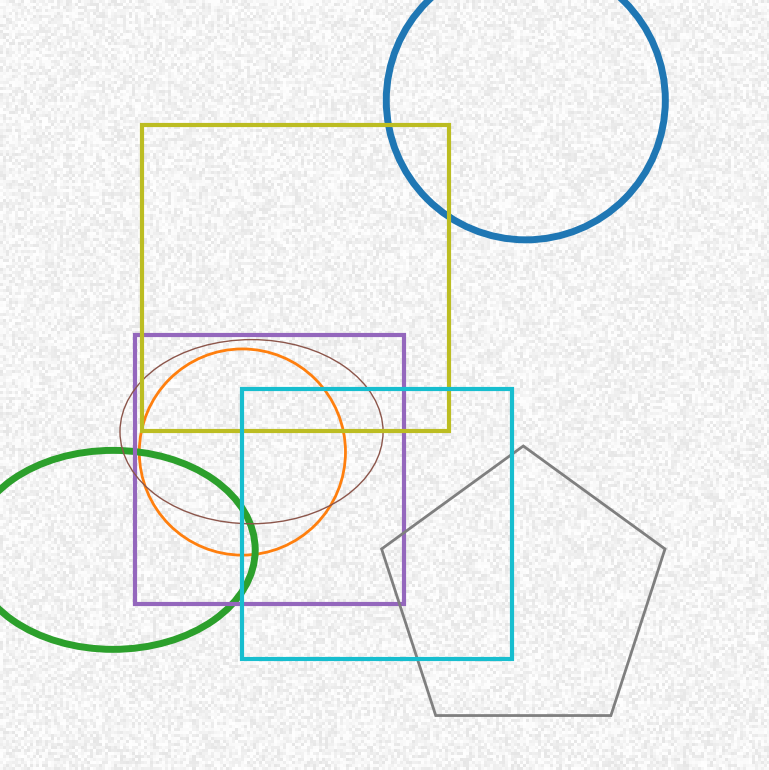[{"shape": "circle", "thickness": 2.5, "radius": 0.91, "center": [0.683, 0.87]}, {"shape": "circle", "thickness": 1, "radius": 0.67, "center": [0.315, 0.413]}, {"shape": "oval", "thickness": 2.5, "radius": 0.92, "center": [0.147, 0.286]}, {"shape": "square", "thickness": 1.5, "radius": 0.87, "center": [0.35, 0.39]}, {"shape": "oval", "thickness": 0.5, "radius": 0.85, "center": [0.327, 0.439]}, {"shape": "pentagon", "thickness": 1, "radius": 0.97, "center": [0.68, 0.227]}, {"shape": "square", "thickness": 1.5, "radius": 1.0, "center": [0.384, 0.639]}, {"shape": "square", "thickness": 1.5, "radius": 0.88, "center": [0.49, 0.319]}]